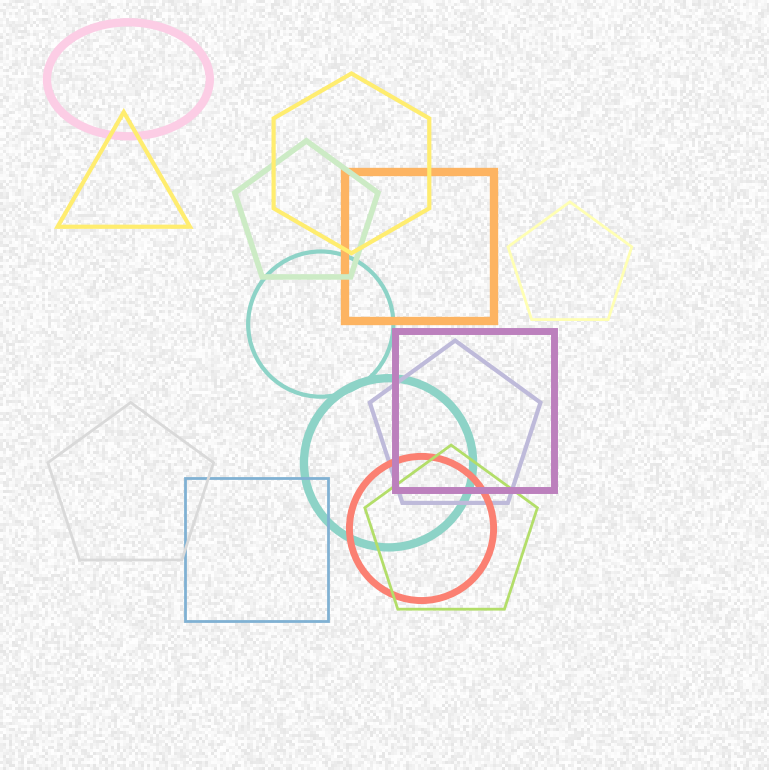[{"shape": "circle", "thickness": 3, "radius": 0.55, "center": [0.505, 0.399]}, {"shape": "circle", "thickness": 1.5, "radius": 0.47, "center": [0.417, 0.579]}, {"shape": "pentagon", "thickness": 1, "radius": 0.42, "center": [0.74, 0.653]}, {"shape": "pentagon", "thickness": 1.5, "radius": 0.58, "center": [0.591, 0.441]}, {"shape": "circle", "thickness": 2.5, "radius": 0.47, "center": [0.547, 0.314]}, {"shape": "square", "thickness": 1, "radius": 0.46, "center": [0.333, 0.286]}, {"shape": "square", "thickness": 3, "radius": 0.48, "center": [0.544, 0.68]}, {"shape": "pentagon", "thickness": 1, "radius": 0.59, "center": [0.586, 0.304]}, {"shape": "oval", "thickness": 3, "radius": 0.53, "center": [0.167, 0.897]}, {"shape": "pentagon", "thickness": 1, "radius": 0.57, "center": [0.17, 0.364]}, {"shape": "square", "thickness": 2.5, "radius": 0.51, "center": [0.616, 0.467]}, {"shape": "pentagon", "thickness": 2, "radius": 0.49, "center": [0.398, 0.719]}, {"shape": "hexagon", "thickness": 1.5, "radius": 0.58, "center": [0.456, 0.788]}, {"shape": "triangle", "thickness": 1.5, "radius": 0.5, "center": [0.161, 0.755]}]